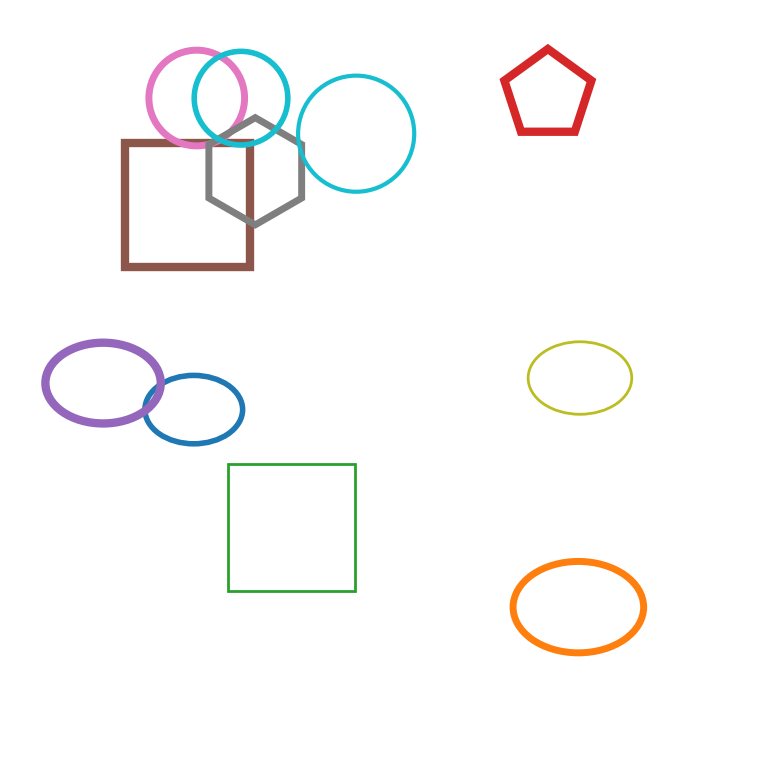[{"shape": "oval", "thickness": 2, "radius": 0.32, "center": [0.252, 0.468]}, {"shape": "oval", "thickness": 2.5, "radius": 0.42, "center": [0.751, 0.212]}, {"shape": "square", "thickness": 1, "radius": 0.41, "center": [0.379, 0.315]}, {"shape": "pentagon", "thickness": 3, "radius": 0.3, "center": [0.712, 0.877]}, {"shape": "oval", "thickness": 3, "radius": 0.37, "center": [0.134, 0.502]}, {"shape": "square", "thickness": 3, "radius": 0.4, "center": [0.244, 0.734]}, {"shape": "circle", "thickness": 2.5, "radius": 0.31, "center": [0.255, 0.873]}, {"shape": "hexagon", "thickness": 2.5, "radius": 0.35, "center": [0.332, 0.778]}, {"shape": "oval", "thickness": 1, "radius": 0.34, "center": [0.753, 0.509]}, {"shape": "circle", "thickness": 2, "radius": 0.3, "center": [0.313, 0.873]}, {"shape": "circle", "thickness": 1.5, "radius": 0.38, "center": [0.463, 0.826]}]